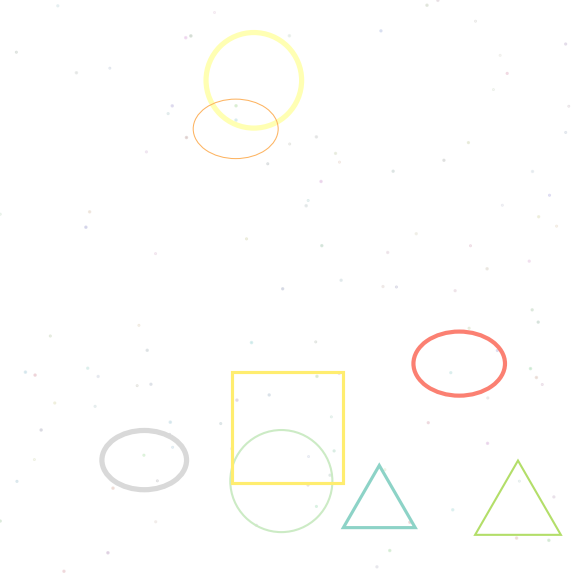[{"shape": "triangle", "thickness": 1.5, "radius": 0.36, "center": [0.657, 0.121]}, {"shape": "circle", "thickness": 2.5, "radius": 0.41, "center": [0.44, 0.86]}, {"shape": "oval", "thickness": 2, "radius": 0.4, "center": [0.795, 0.369]}, {"shape": "oval", "thickness": 0.5, "radius": 0.37, "center": [0.408, 0.776]}, {"shape": "triangle", "thickness": 1, "radius": 0.43, "center": [0.897, 0.116]}, {"shape": "oval", "thickness": 2.5, "radius": 0.37, "center": [0.25, 0.202]}, {"shape": "circle", "thickness": 1, "radius": 0.44, "center": [0.487, 0.166]}, {"shape": "square", "thickness": 1.5, "radius": 0.48, "center": [0.498, 0.259]}]